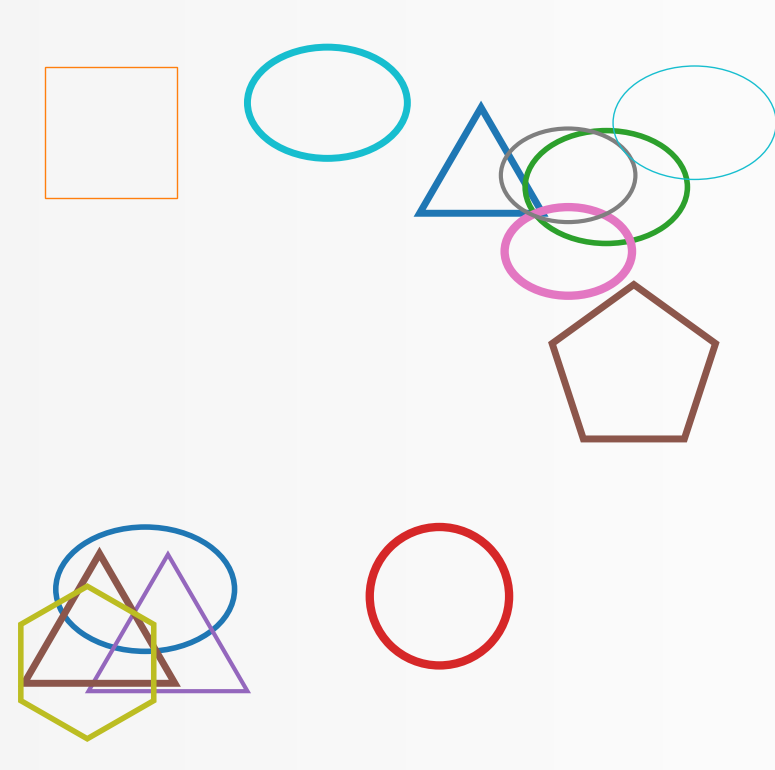[{"shape": "triangle", "thickness": 2.5, "radius": 0.46, "center": [0.621, 0.769]}, {"shape": "oval", "thickness": 2, "radius": 0.58, "center": [0.187, 0.235]}, {"shape": "square", "thickness": 0.5, "radius": 0.42, "center": [0.144, 0.828]}, {"shape": "oval", "thickness": 2, "radius": 0.52, "center": [0.782, 0.757]}, {"shape": "circle", "thickness": 3, "radius": 0.45, "center": [0.567, 0.226]}, {"shape": "triangle", "thickness": 1.5, "radius": 0.59, "center": [0.217, 0.162]}, {"shape": "pentagon", "thickness": 2.5, "radius": 0.55, "center": [0.818, 0.52]}, {"shape": "triangle", "thickness": 2.5, "radius": 0.56, "center": [0.128, 0.169]}, {"shape": "oval", "thickness": 3, "radius": 0.41, "center": [0.733, 0.673]}, {"shape": "oval", "thickness": 1.5, "radius": 0.43, "center": [0.733, 0.772]}, {"shape": "hexagon", "thickness": 2, "radius": 0.5, "center": [0.113, 0.14]}, {"shape": "oval", "thickness": 0.5, "radius": 0.53, "center": [0.896, 0.841]}, {"shape": "oval", "thickness": 2.5, "radius": 0.52, "center": [0.422, 0.867]}]